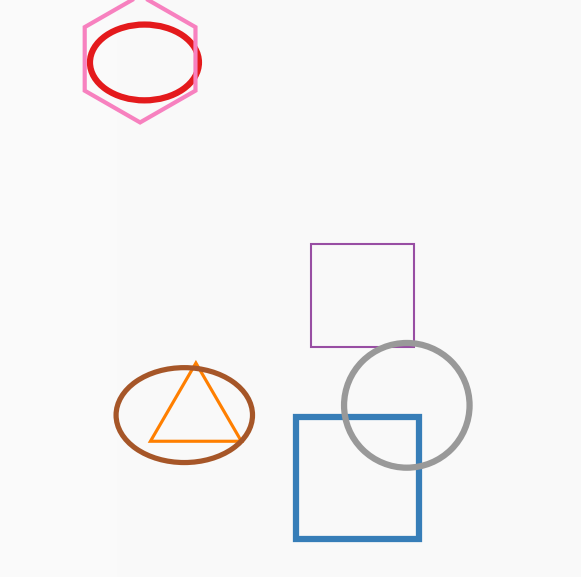[{"shape": "oval", "thickness": 3, "radius": 0.47, "center": [0.249, 0.891]}, {"shape": "square", "thickness": 3, "radius": 0.53, "center": [0.615, 0.171]}, {"shape": "square", "thickness": 1, "radius": 0.45, "center": [0.624, 0.488]}, {"shape": "triangle", "thickness": 1.5, "radius": 0.45, "center": [0.337, 0.28]}, {"shape": "oval", "thickness": 2.5, "radius": 0.59, "center": [0.317, 0.28]}, {"shape": "hexagon", "thickness": 2, "radius": 0.55, "center": [0.241, 0.897]}, {"shape": "circle", "thickness": 3, "radius": 0.54, "center": [0.7, 0.297]}]